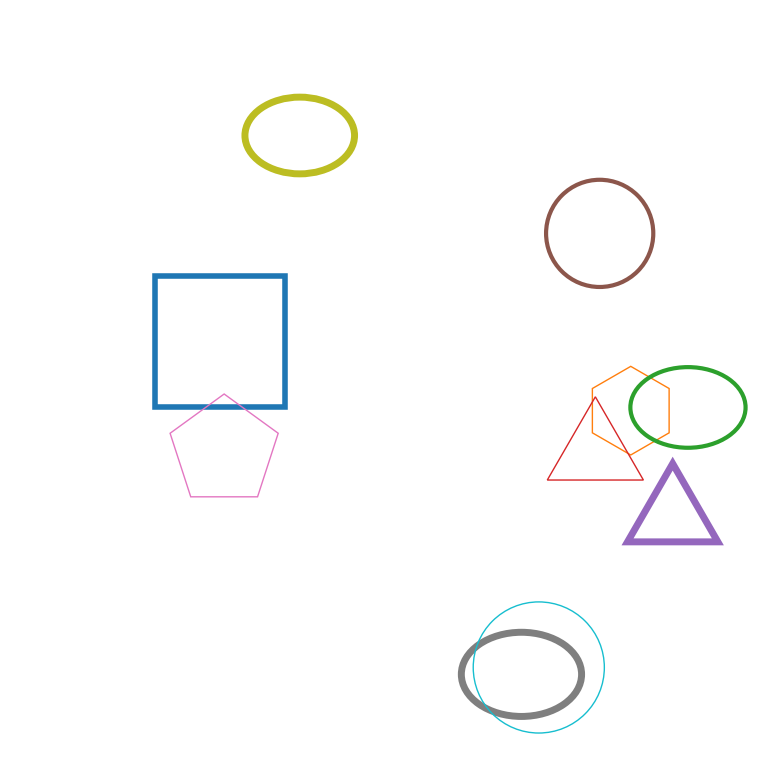[{"shape": "square", "thickness": 2, "radius": 0.42, "center": [0.286, 0.557]}, {"shape": "hexagon", "thickness": 0.5, "radius": 0.29, "center": [0.819, 0.467]}, {"shape": "oval", "thickness": 1.5, "radius": 0.37, "center": [0.893, 0.471]}, {"shape": "triangle", "thickness": 0.5, "radius": 0.36, "center": [0.773, 0.413]}, {"shape": "triangle", "thickness": 2.5, "radius": 0.34, "center": [0.874, 0.33]}, {"shape": "circle", "thickness": 1.5, "radius": 0.35, "center": [0.779, 0.697]}, {"shape": "pentagon", "thickness": 0.5, "radius": 0.37, "center": [0.291, 0.415]}, {"shape": "oval", "thickness": 2.5, "radius": 0.39, "center": [0.677, 0.124]}, {"shape": "oval", "thickness": 2.5, "radius": 0.36, "center": [0.389, 0.824]}, {"shape": "circle", "thickness": 0.5, "radius": 0.43, "center": [0.7, 0.133]}]